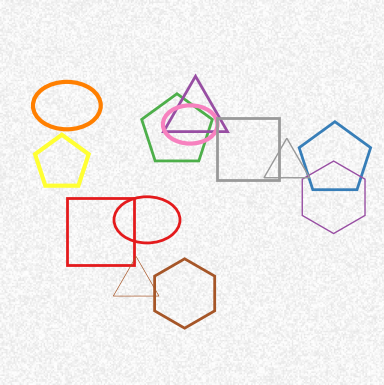[{"shape": "oval", "thickness": 2, "radius": 0.43, "center": [0.382, 0.429]}, {"shape": "square", "thickness": 2, "radius": 0.44, "center": [0.261, 0.399]}, {"shape": "pentagon", "thickness": 2, "radius": 0.49, "center": [0.87, 0.586]}, {"shape": "pentagon", "thickness": 2, "radius": 0.48, "center": [0.46, 0.66]}, {"shape": "hexagon", "thickness": 1, "radius": 0.47, "center": [0.867, 0.488]}, {"shape": "triangle", "thickness": 2, "radius": 0.48, "center": [0.508, 0.706]}, {"shape": "oval", "thickness": 3, "radius": 0.44, "center": [0.174, 0.726]}, {"shape": "pentagon", "thickness": 3, "radius": 0.37, "center": [0.161, 0.577]}, {"shape": "hexagon", "thickness": 2, "radius": 0.45, "center": [0.48, 0.238]}, {"shape": "triangle", "thickness": 0.5, "radius": 0.34, "center": [0.354, 0.265]}, {"shape": "oval", "thickness": 3, "radius": 0.35, "center": [0.494, 0.677]}, {"shape": "square", "thickness": 2, "radius": 0.4, "center": [0.645, 0.613]}, {"shape": "triangle", "thickness": 1, "radius": 0.34, "center": [0.745, 0.573]}]